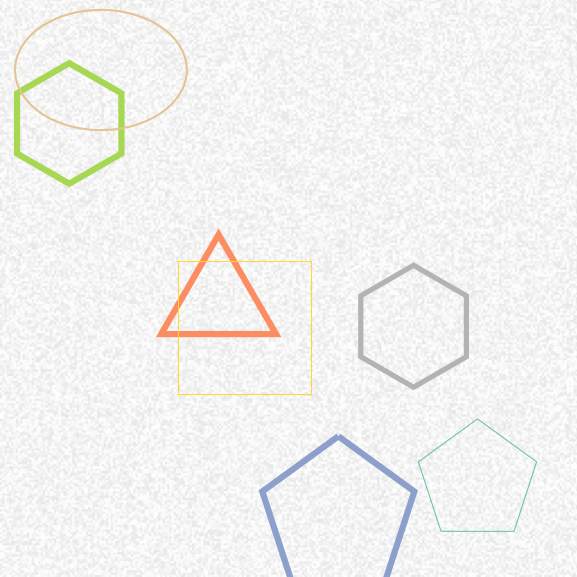[{"shape": "pentagon", "thickness": 0.5, "radius": 0.54, "center": [0.827, 0.166]}, {"shape": "triangle", "thickness": 3, "radius": 0.57, "center": [0.379, 0.478]}, {"shape": "pentagon", "thickness": 3, "radius": 0.69, "center": [0.586, 0.105]}, {"shape": "hexagon", "thickness": 3, "radius": 0.52, "center": [0.12, 0.785]}, {"shape": "square", "thickness": 0.5, "radius": 0.57, "center": [0.424, 0.432]}, {"shape": "oval", "thickness": 1, "radius": 0.74, "center": [0.175, 0.878]}, {"shape": "hexagon", "thickness": 2.5, "radius": 0.53, "center": [0.716, 0.434]}]